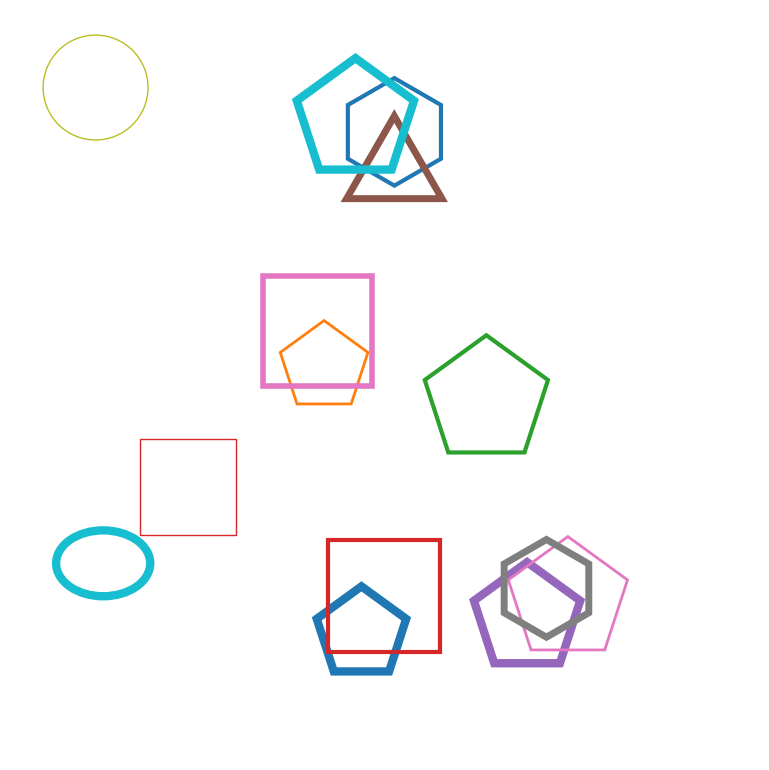[{"shape": "hexagon", "thickness": 1.5, "radius": 0.35, "center": [0.512, 0.829]}, {"shape": "pentagon", "thickness": 3, "radius": 0.31, "center": [0.469, 0.177]}, {"shape": "pentagon", "thickness": 1, "radius": 0.3, "center": [0.421, 0.524]}, {"shape": "pentagon", "thickness": 1.5, "radius": 0.42, "center": [0.632, 0.48]}, {"shape": "square", "thickness": 1.5, "radius": 0.36, "center": [0.498, 0.226]}, {"shape": "square", "thickness": 0.5, "radius": 0.31, "center": [0.244, 0.368]}, {"shape": "pentagon", "thickness": 3, "radius": 0.36, "center": [0.685, 0.197]}, {"shape": "triangle", "thickness": 2.5, "radius": 0.36, "center": [0.512, 0.778]}, {"shape": "pentagon", "thickness": 1, "radius": 0.41, "center": [0.738, 0.222]}, {"shape": "square", "thickness": 2, "radius": 0.35, "center": [0.412, 0.57]}, {"shape": "hexagon", "thickness": 2.5, "radius": 0.32, "center": [0.71, 0.236]}, {"shape": "circle", "thickness": 0.5, "radius": 0.34, "center": [0.124, 0.886]}, {"shape": "pentagon", "thickness": 3, "radius": 0.4, "center": [0.462, 0.845]}, {"shape": "oval", "thickness": 3, "radius": 0.31, "center": [0.134, 0.268]}]